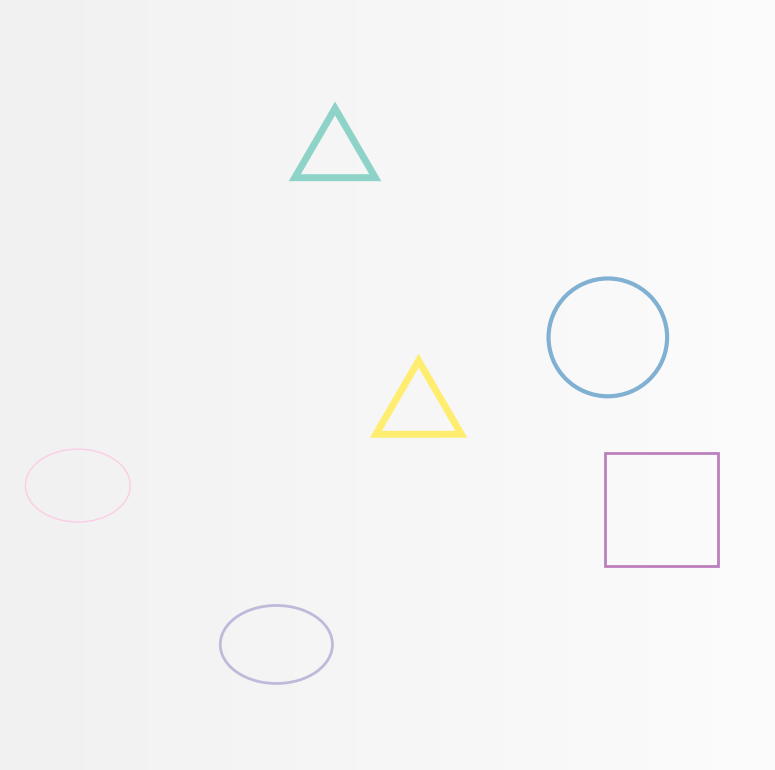[{"shape": "triangle", "thickness": 2.5, "radius": 0.3, "center": [0.432, 0.799]}, {"shape": "oval", "thickness": 1, "radius": 0.36, "center": [0.357, 0.163]}, {"shape": "circle", "thickness": 1.5, "radius": 0.38, "center": [0.784, 0.562]}, {"shape": "oval", "thickness": 0.5, "radius": 0.34, "center": [0.1, 0.369]}, {"shape": "square", "thickness": 1, "radius": 0.37, "center": [0.853, 0.339]}, {"shape": "triangle", "thickness": 2.5, "radius": 0.32, "center": [0.54, 0.468]}]